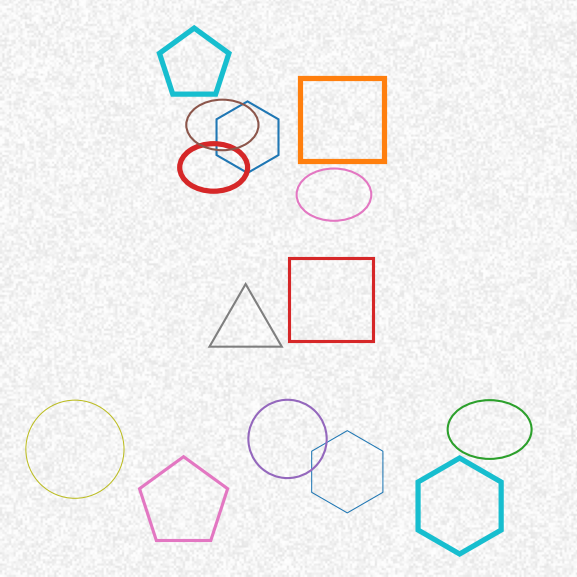[{"shape": "hexagon", "thickness": 0.5, "radius": 0.36, "center": [0.601, 0.182]}, {"shape": "hexagon", "thickness": 1, "radius": 0.31, "center": [0.429, 0.762]}, {"shape": "square", "thickness": 2.5, "radius": 0.36, "center": [0.592, 0.793]}, {"shape": "oval", "thickness": 1, "radius": 0.36, "center": [0.848, 0.255]}, {"shape": "oval", "thickness": 2.5, "radius": 0.29, "center": [0.37, 0.709]}, {"shape": "square", "thickness": 1.5, "radius": 0.36, "center": [0.573, 0.48]}, {"shape": "circle", "thickness": 1, "radius": 0.34, "center": [0.498, 0.239]}, {"shape": "oval", "thickness": 1, "radius": 0.31, "center": [0.385, 0.783]}, {"shape": "oval", "thickness": 1, "radius": 0.32, "center": [0.578, 0.662]}, {"shape": "pentagon", "thickness": 1.5, "radius": 0.4, "center": [0.318, 0.128]}, {"shape": "triangle", "thickness": 1, "radius": 0.36, "center": [0.425, 0.435]}, {"shape": "circle", "thickness": 0.5, "radius": 0.42, "center": [0.13, 0.221]}, {"shape": "pentagon", "thickness": 2.5, "radius": 0.32, "center": [0.336, 0.887]}, {"shape": "hexagon", "thickness": 2.5, "radius": 0.42, "center": [0.796, 0.123]}]